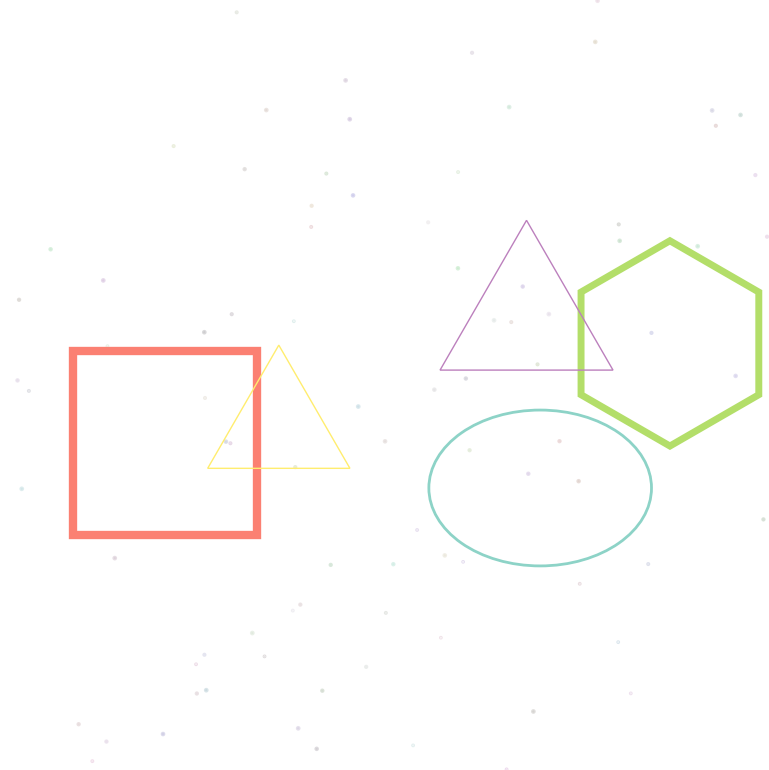[{"shape": "oval", "thickness": 1, "radius": 0.72, "center": [0.702, 0.366]}, {"shape": "square", "thickness": 3, "radius": 0.6, "center": [0.214, 0.425]}, {"shape": "hexagon", "thickness": 2.5, "radius": 0.67, "center": [0.87, 0.554]}, {"shape": "triangle", "thickness": 0.5, "radius": 0.65, "center": [0.684, 0.584]}, {"shape": "triangle", "thickness": 0.5, "radius": 0.53, "center": [0.362, 0.445]}]